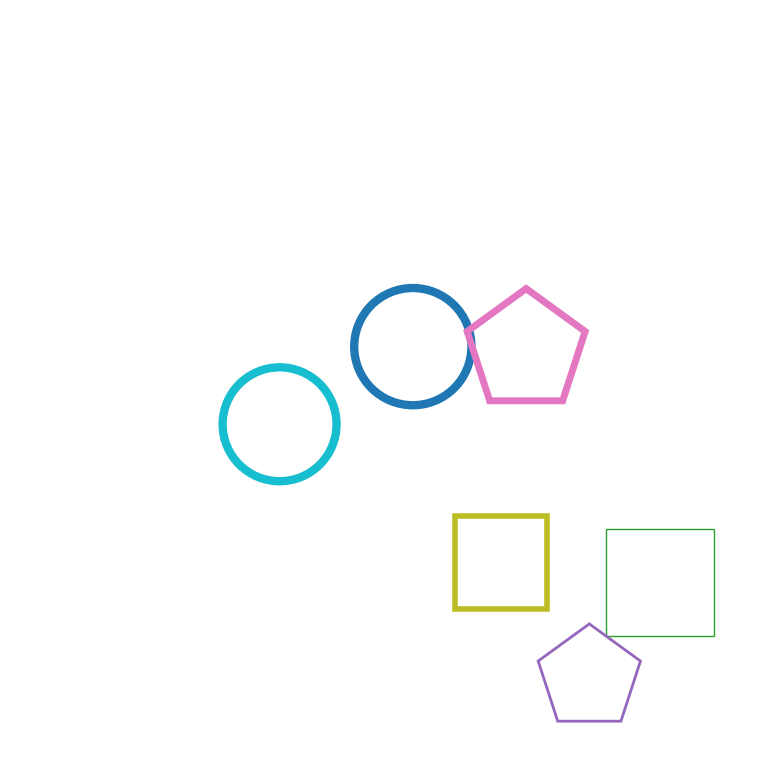[{"shape": "circle", "thickness": 3, "radius": 0.38, "center": [0.536, 0.55]}, {"shape": "square", "thickness": 0.5, "radius": 0.35, "center": [0.857, 0.243]}, {"shape": "pentagon", "thickness": 1, "radius": 0.35, "center": [0.765, 0.12]}, {"shape": "pentagon", "thickness": 2.5, "radius": 0.4, "center": [0.683, 0.545]}, {"shape": "square", "thickness": 2, "radius": 0.3, "center": [0.651, 0.269]}, {"shape": "circle", "thickness": 3, "radius": 0.37, "center": [0.363, 0.449]}]